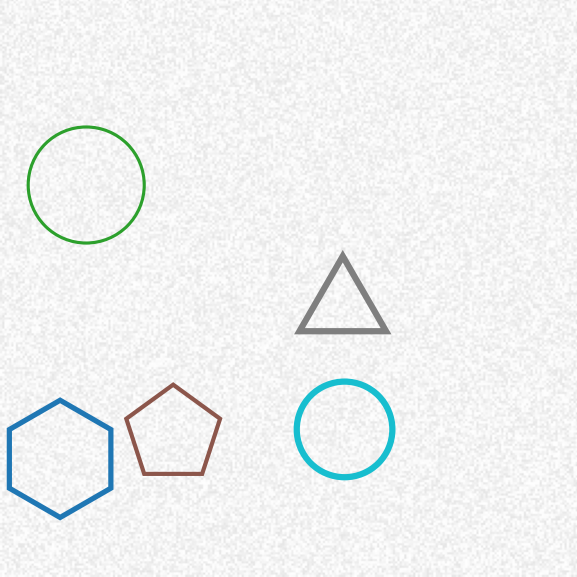[{"shape": "hexagon", "thickness": 2.5, "radius": 0.51, "center": [0.104, 0.205]}, {"shape": "circle", "thickness": 1.5, "radius": 0.5, "center": [0.149, 0.679]}, {"shape": "pentagon", "thickness": 2, "radius": 0.43, "center": [0.3, 0.248]}, {"shape": "triangle", "thickness": 3, "radius": 0.43, "center": [0.594, 0.469]}, {"shape": "circle", "thickness": 3, "radius": 0.41, "center": [0.597, 0.256]}]